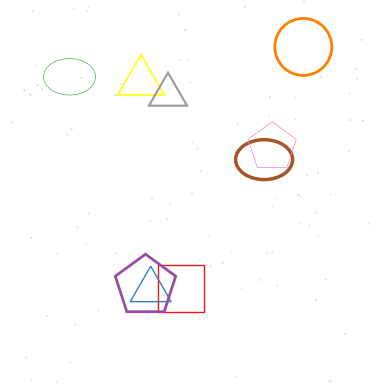[{"shape": "square", "thickness": 1, "radius": 0.3, "center": [0.47, 0.25]}, {"shape": "triangle", "thickness": 1, "radius": 0.31, "center": [0.391, 0.247]}, {"shape": "oval", "thickness": 0.5, "radius": 0.34, "center": [0.181, 0.801]}, {"shape": "pentagon", "thickness": 2, "radius": 0.41, "center": [0.378, 0.257]}, {"shape": "circle", "thickness": 2, "radius": 0.37, "center": [0.788, 0.878]}, {"shape": "triangle", "thickness": 1.5, "radius": 0.35, "center": [0.366, 0.788]}, {"shape": "oval", "thickness": 2.5, "radius": 0.37, "center": [0.686, 0.585]}, {"shape": "pentagon", "thickness": 0.5, "radius": 0.33, "center": [0.707, 0.618]}, {"shape": "triangle", "thickness": 1.5, "radius": 0.29, "center": [0.436, 0.754]}]